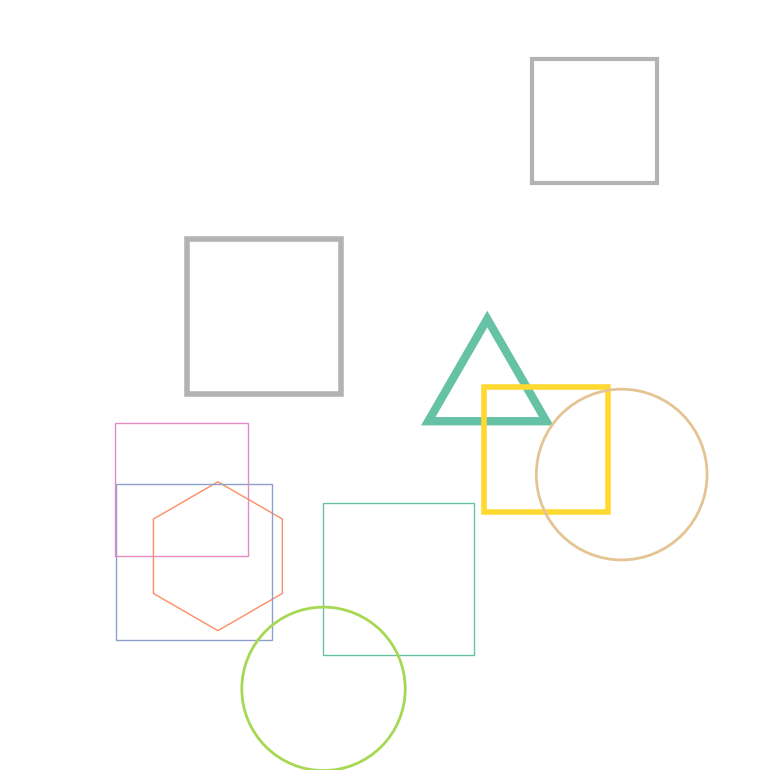[{"shape": "square", "thickness": 0.5, "radius": 0.49, "center": [0.517, 0.248]}, {"shape": "triangle", "thickness": 3, "radius": 0.44, "center": [0.633, 0.497]}, {"shape": "hexagon", "thickness": 0.5, "radius": 0.48, "center": [0.283, 0.278]}, {"shape": "square", "thickness": 0.5, "radius": 0.51, "center": [0.252, 0.27]}, {"shape": "square", "thickness": 0.5, "radius": 0.43, "center": [0.236, 0.365]}, {"shape": "circle", "thickness": 1, "radius": 0.53, "center": [0.42, 0.105]}, {"shape": "square", "thickness": 2, "radius": 0.4, "center": [0.709, 0.416]}, {"shape": "circle", "thickness": 1, "radius": 0.55, "center": [0.807, 0.384]}, {"shape": "square", "thickness": 1.5, "radius": 0.41, "center": [0.772, 0.843]}, {"shape": "square", "thickness": 2, "radius": 0.5, "center": [0.343, 0.589]}]